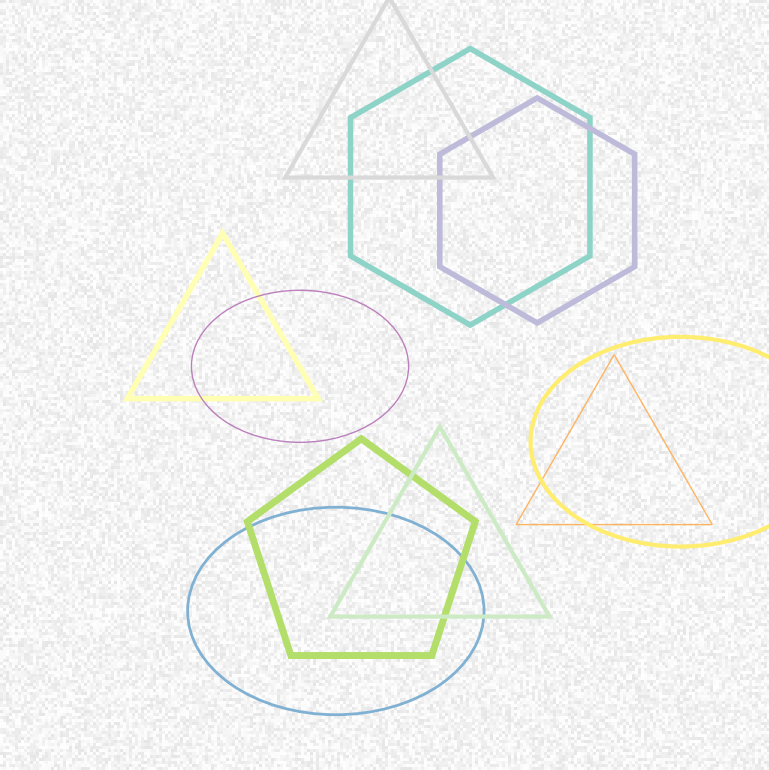[{"shape": "hexagon", "thickness": 2, "radius": 0.9, "center": [0.611, 0.757]}, {"shape": "triangle", "thickness": 2, "radius": 0.72, "center": [0.289, 0.554]}, {"shape": "hexagon", "thickness": 2, "radius": 0.73, "center": [0.698, 0.727]}, {"shape": "oval", "thickness": 1, "radius": 0.96, "center": [0.436, 0.207]}, {"shape": "triangle", "thickness": 0.5, "radius": 0.74, "center": [0.798, 0.392]}, {"shape": "pentagon", "thickness": 2.5, "radius": 0.78, "center": [0.469, 0.275]}, {"shape": "triangle", "thickness": 1.5, "radius": 0.78, "center": [0.506, 0.847]}, {"shape": "oval", "thickness": 0.5, "radius": 0.71, "center": [0.39, 0.524]}, {"shape": "triangle", "thickness": 1.5, "radius": 0.82, "center": [0.571, 0.281]}, {"shape": "oval", "thickness": 1.5, "radius": 0.97, "center": [0.884, 0.426]}]